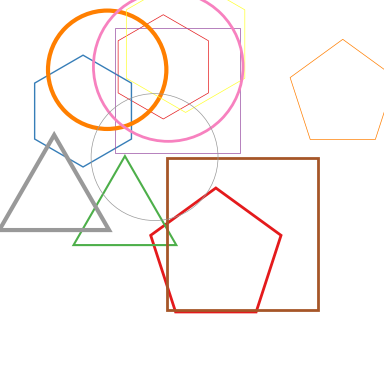[{"shape": "pentagon", "thickness": 2, "radius": 0.89, "center": [0.561, 0.334]}, {"shape": "hexagon", "thickness": 0.5, "radius": 0.68, "center": [0.424, 0.826]}, {"shape": "hexagon", "thickness": 1, "radius": 0.73, "center": [0.216, 0.712]}, {"shape": "triangle", "thickness": 1.5, "radius": 0.77, "center": [0.324, 0.44]}, {"shape": "square", "thickness": 0.5, "radius": 0.81, "center": [0.46, 0.764]}, {"shape": "circle", "thickness": 3, "radius": 0.77, "center": [0.278, 0.819]}, {"shape": "pentagon", "thickness": 0.5, "radius": 0.72, "center": [0.89, 0.754]}, {"shape": "hexagon", "thickness": 0.5, "radius": 0.89, "center": [0.482, 0.886]}, {"shape": "square", "thickness": 2, "radius": 0.98, "center": [0.63, 0.392]}, {"shape": "circle", "thickness": 2, "radius": 0.97, "center": [0.437, 0.827]}, {"shape": "circle", "thickness": 0.5, "radius": 0.82, "center": [0.401, 0.592]}, {"shape": "triangle", "thickness": 3, "radius": 0.82, "center": [0.141, 0.485]}]